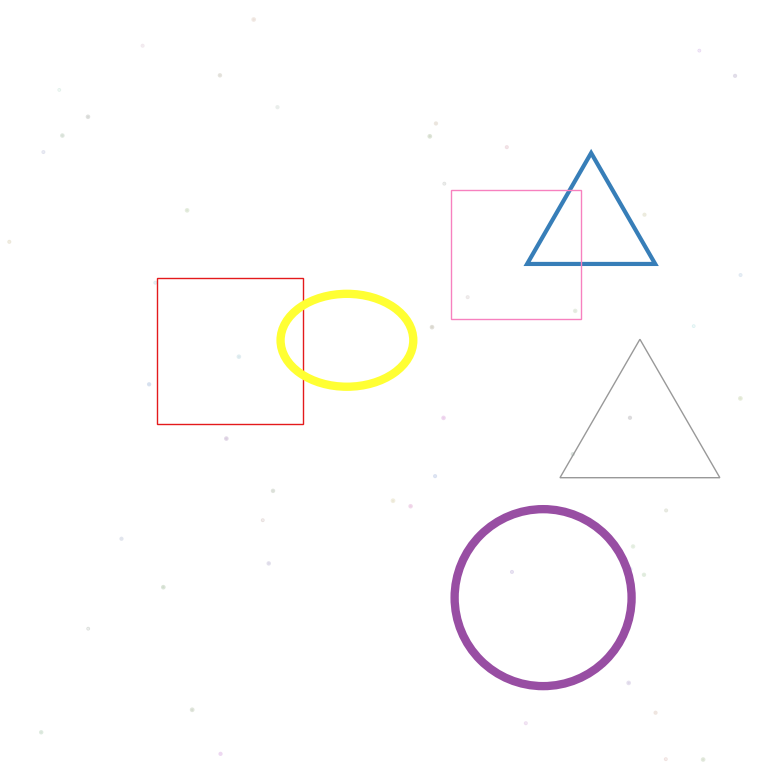[{"shape": "square", "thickness": 0.5, "radius": 0.47, "center": [0.299, 0.544]}, {"shape": "triangle", "thickness": 1.5, "radius": 0.48, "center": [0.768, 0.705]}, {"shape": "circle", "thickness": 3, "radius": 0.57, "center": [0.705, 0.224]}, {"shape": "oval", "thickness": 3, "radius": 0.43, "center": [0.451, 0.558]}, {"shape": "square", "thickness": 0.5, "radius": 0.42, "center": [0.67, 0.669]}, {"shape": "triangle", "thickness": 0.5, "radius": 0.6, "center": [0.831, 0.44]}]